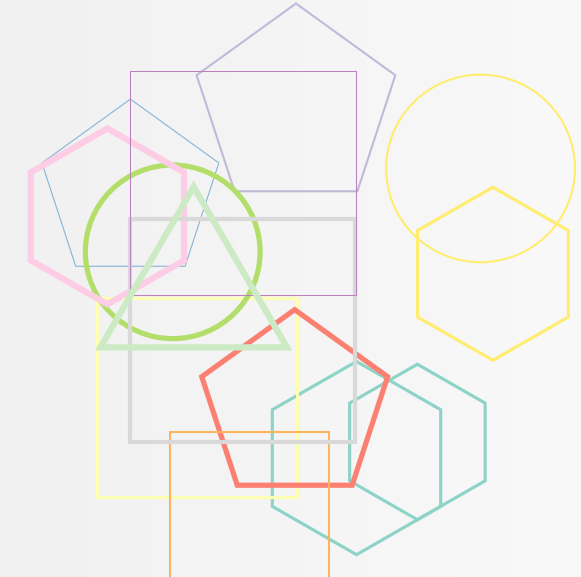[{"shape": "hexagon", "thickness": 1.5, "radius": 0.67, "center": [0.718, 0.234]}, {"shape": "hexagon", "thickness": 1.5, "radius": 0.84, "center": [0.613, 0.206]}, {"shape": "square", "thickness": 1.5, "radius": 0.86, "center": [0.339, 0.311]}, {"shape": "pentagon", "thickness": 1, "radius": 0.9, "center": [0.509, 0.813]}, {"shape": "pentagon", "thickness": 2.5, "radius": 0.84, "center": [0.507, 0.295]}, {"shape": "pentagon", "thickness": 0.5, "radius": 0.8, "center": [0.224, 0.668]}, {"shape": "square", "thickness": 1, "radius": 0.68, "center": [0.429, 0.113]}, {"shape": "circle", "thickness": 2.5, "radius": 0.75, "center": [0.297, 0.563]}, {"shape": "hexagon", "thickness": 3, "radius": 0.76, "center": [0.185, 0.624]}, {"shape": "square", "thickness": 2, "radius": 0.96, "center": [0.417, 0.427]}, {"shape": "square", "thickness": 0.5, "radius": 0.97, "center": [0.418, 0.683]}, {"shape": "triangle", "thickness": 3, "radius": 0.93, "center": [0.333, 0.49]}, {"shape": "circle", "thickness": 1, "radius": 0.81, "center": [0.827, 0.707]}, {"shape": "hexagon", "thickness": 1.5, "radius": 0.75, "center": [0.848, 0.525]}]